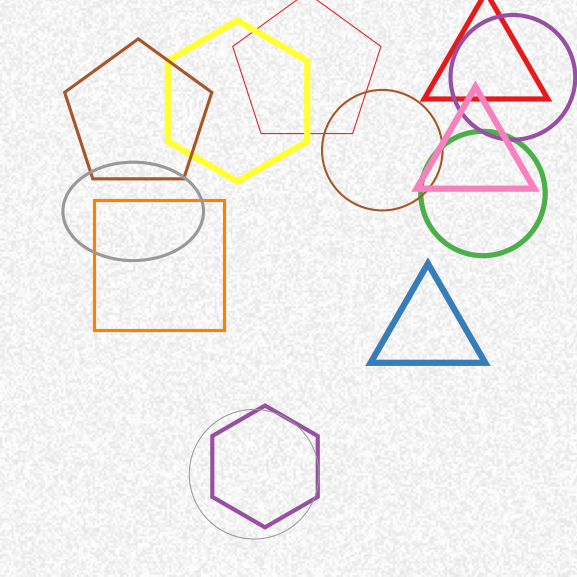[{"shape": "triangle", "thickness": 2.5, "radius": 0.62, "center": [0.842, 0.89]}, {"shape": "pentagon", "thickness": 0.5, "radius": 0.67, "center": [0.531, 0.877]}, {"shape": "triangle", "thickness": 3, "radius": 0.57, "center": [0.741, 0.428]}, {"shape": "circle", "thickness": 2.5, "radius": 0.54, "center": [0.836, 0.664]}, {"shape": "hexagon", "thickness": 2, "radius": 0.53, "center": [0.459, 0.191]}, {"shape": "circle", "thickness": 2, "radius": 0.54, "center": [0.888, 0.865]}, {"shape": "square", "thickness": 1.5, "radius": 0.56, "center": [0.276, 0.54]}, {"shape": "hexagon", "thickness": 3, "radius": 0.7, "center": [0.411, 0.824]}, {"shape": "pentagon", "thickness": 1.5, "radius": 0.67, "center": [0.239, 0.798]}, {"shape": "circle", "thickness": 1, "radius": 0.52, "center": [0.662, 0.739]}, {"shape": "triangle", "thickness": 3, "radius": 0.59, "center": [0.823, 0.731]}, {"shape": "circle", "thickness": 0.5, "radius": 0.56, "center": [0.44, 0.178]}, {"shape": "oval", "thickness": 1.5, "radius": 0.61, "center": [0.231, 0.633]}]